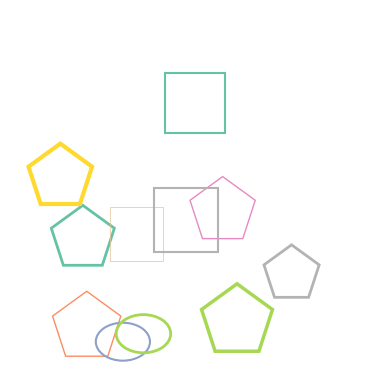[{"shape": "pentagon", "thickness": 2, "radius": 0.43, "center": [0.215, 0.381]}, {"shape": "square", "thickness": 1.5, "radius": 0.39, "center": [0.506, 0.731]}, {"shape": "pentagon", "thickness": 1, "radius": 0.47, "center": [0.225, 0.15]}, {"shape": "oval", "thickness": 1.5, "radius": 0.35, "center": [0.319, 0.112]}, {"shape": "pentagon", "thickness": 1, "radius": 0.45, "center": [0.578, 0.452]}, {"shape": "oval", "thickness": 2, "radius": 0.35, "center": [0.373, 0.133]}, {"shape": "pentagon", "thickness": 2.5, "radius": 0.48, "center": [0.616, 0.166]}, {"shape": "pentagon", "thickness": 3, "radius": 0.43, "center": [0.157, 0.54]}, {"shape": "square", "thickness": 0.5, "radius": 0.35, "center": [0.355, 0.392]}, {"shape": "square", "thickness": 1.5, "radius": 0.42, "center": [0.483, 0.43]}, {"shape": "pentagon", "thickness": 2, "radius": 0.38, "center": [0.757, 0.289]}]